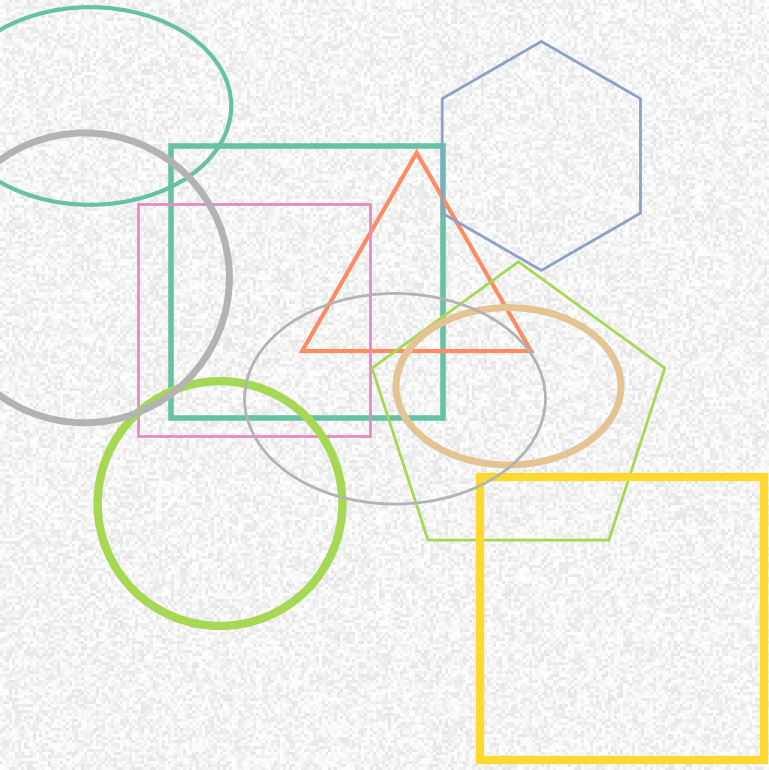[{"shape": "oval", "thickness": 1.5, "radius": 0.92, "center": [0.117, 0.862]}, {"shape": "square", "thickness": 2, "radius": 0.88, "center": [0.399, 0.634]}, {"shape": "triangle", "thickness": 1.5, "radius": 0.86, "center": [0.541, 0.63]}, {"shape": "hexagon", "thickness": 1, "radius": 0.74, "center": [0.703, 0.798]}, {"shape": "square", "thickness": 1, "radius": 0.75, "center": [0.33, 0.585]}, {"shape": "pentagon", "thickness": 1, "radius": 1.0, "center": [0.673, 0.46]}, {"shape": "circle", "thickness": 3, "radius": 0.79, "center": [0.286, 0.346]}, {"shape": "square", "thickness": 3, "radius": 0.92, "center": [0.808, 0.197]}, {"shape": "oval", "thickness": 2.5, "radius": 0.73, "center": [0.66, 0.498]}, {"shape": "circle", "thickness": 2.5, "radius": 0.94, "center": [0.11, 0.639]}, {"shape": "oval", "thickness": 1, "radius": 0.98, "center": [0.513, 0.482]}]